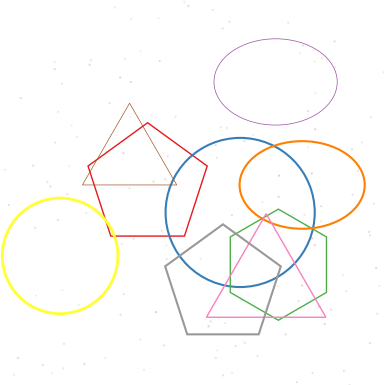[{"shape": "pentagon", "thickness": 1, "radius": 0.81, "center": [0.383, 0.518]}, {"shape": "circle", "thickness": 1.5, "radius": 0.97, "center": [0.624, 0.448]}, {"shape": "hexagon", "thickness": 1, "radius": 0.72, "center": [0.723, 0.313]}, {"shape": "oval", "thickness": 0.5, "radius": 0.8, "center": [0.716, 0.787]}, {"shape": "oval", "thickness": 1.5, "radius": 0.81, "center": [0.785, 0.52]}, {"shape": "circle", "thickness": 2, "radius": 0.75, "center": [0.156, 0.335]}, {"shape": "triangle", "thickness": 0.5, "radius": 0.71, "center": [0.337, 0.59]}, {"shape": "triangle", "thickness": 1, "radius": 0.9, "center": [0.691, 0.266]}, {"shape": "pentagon", "thickness": 1.5, "radius": 0.79, "center": [0.579, 0.259]}]